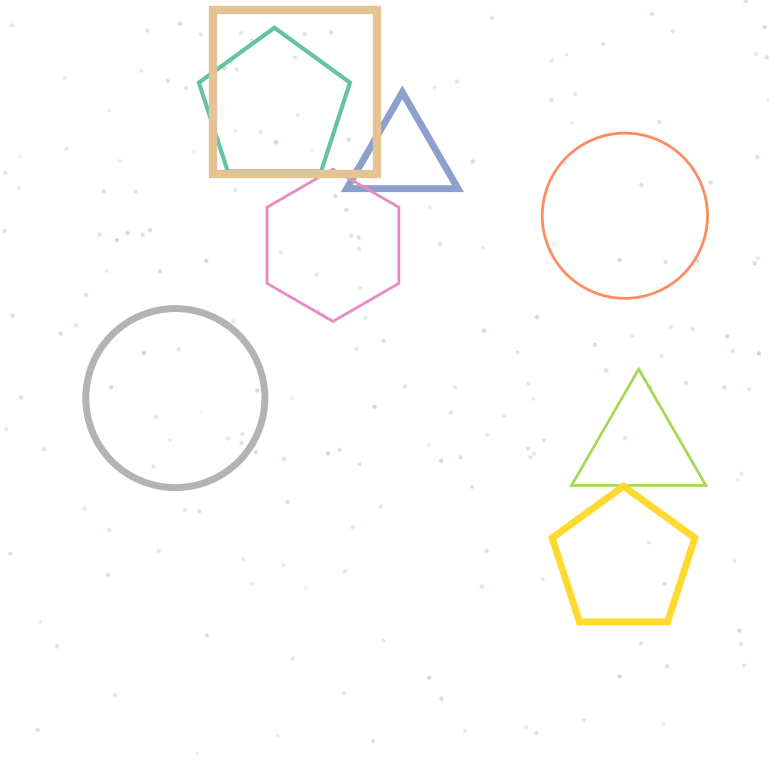[{"shape": "pentagon", "thickness": 1.5, "radius": 0.52, "center": [0.356, 0.861]}, {"shape": "circle", "thickness": 1, "radius": 0.54, "center": [0.812, 0.72]}, {"shape": "triangle", "thickness": 2.5, "radius": 0.42, "center": [0.523, 0.797]}, {"shape": "hexagon", "thickness": 1, "radius": 0.49, "center": [0.432, 0.681]}, {"shape": "triangle", "thickness": 1, "radius": 0.5, "center": [0.829, 0.42]}, {"shape": "pentagon", "thickness": 2.5, "radius": 0.49, "center": [0.81, 0.271]}, {"shape": "square", "thickness": 3, "radius": 0.53, "center": [0.383, 0.881]}, {"shape": "circle", "thickness": 2.5, "radius": 0.58, "center": [0.228, 0.483]}]